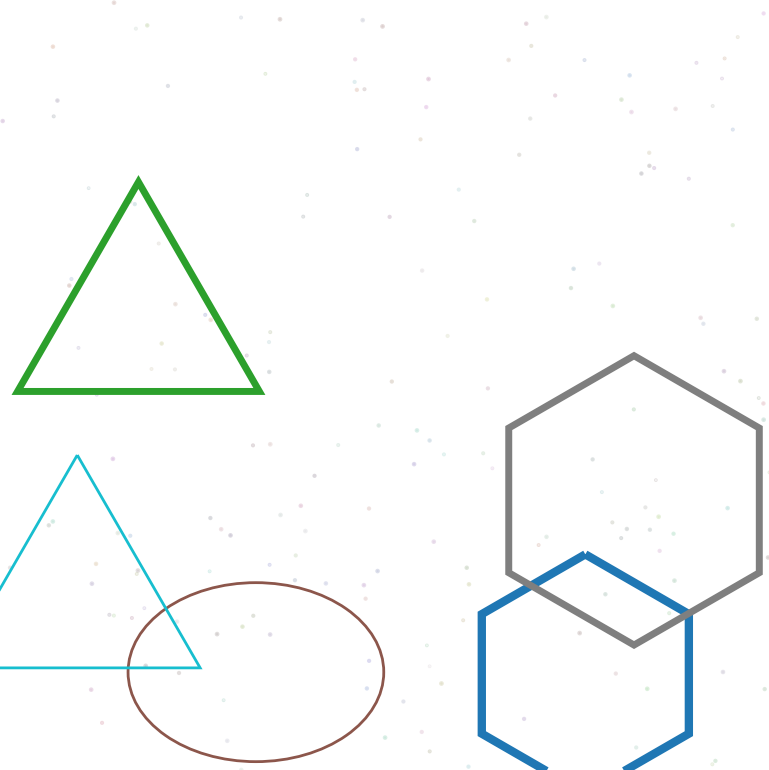[{"shape": "hexagon", "thickness": 3, "radius": 0.78, "center": [0.76, 0.125]}, {"shape": "triangle", "thickness": 2.5, "radius": 0.91, "center": [0.18, 0.582]}, {"shape": "oval", "thickness": 1, "radius": 0.83, "center": [0.332, 0.127]}, {"shape": "hexagon", "thickness": 2.5, "radius": 0.94, "center": [0.823, 0.35]}, {"shape": "triangle", "thickness": 1, "radius": 0.92, "center": [0.1, 0.225]}]